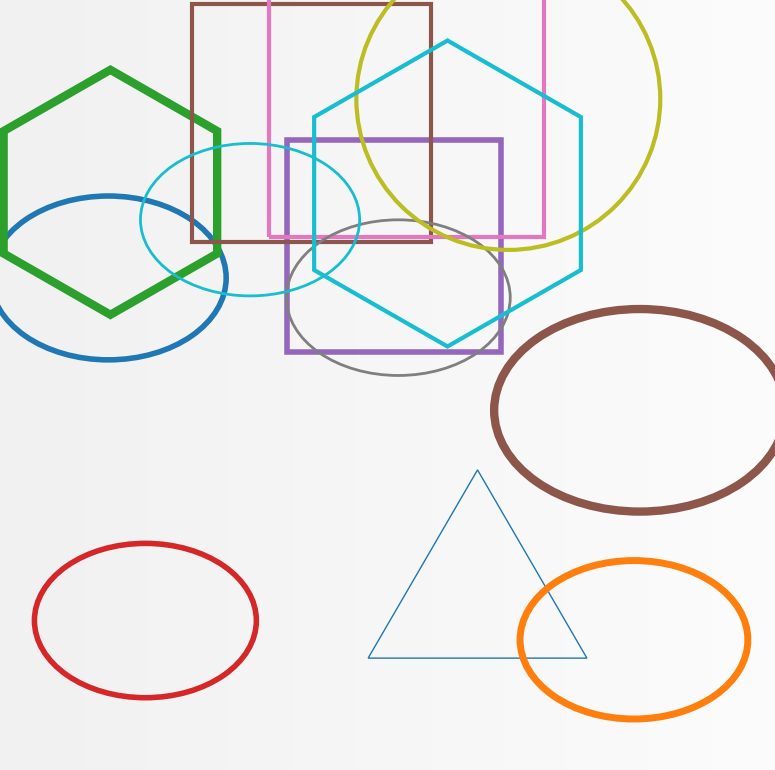[{"shape": "triangle", "thickness": 0.5, "radius": 0.81, "center": [0.616, 0.227]}, {"shape": "oval", "thickness": 2, "radius": 0.76, "center": [0.14, 0.639]}, {"shape": "oval", "thickness": 2.5, "radius": 0.73, "center": [0.818, 0.169]}, {"shape": "hexagon", "thickness": 3, "radius": 0.8, "center": [0.142, 0.75]}, {"shape": "oval", "thickness": 2, "radius": 0.72, "center": [0.188, 0.194]}, {"shape": "square", "thickness": 2, "radius": 0.69, "center": [0.509, 0.68]}, {"shape": "square", "thickness": 1.5, "radius": 0.77, "center": [0.402, 0.841]}, {"shape": "oval", "thickness": 3, "radius": 0.94, "center": [0.826, 0.467]}, {"shape": "square", "thickness": 1.5, "radius": 0.89, "center": [0.524, 0.869]}, {"shape": "oval", "thickness": 1, "radius": 0.72, "center": [0.514, 0.613]}, {"shape": "circle", "thickness": 1.5, "radius": 0.98, "center": [0.656, 0.872]}, {"shape": "oval", "thickness": 1, "radius": 0.71, "center": [0.323, 0.715]}, {"shape": "hexagon", "thickness": 1.5, "radius": 0.99, "center": [0.577, 0.749]}]